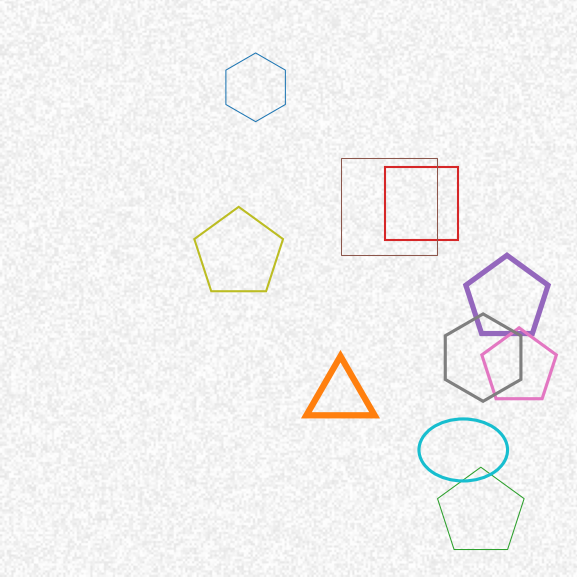[{"shape": "hexagon", "thickness": 0.5, "radius": 0.3, "center": [0.443, 0.848]}, {"shape": "triangle", "thickness": 3, "radius": 0.34, "center": [0.59, 0.314]}, {"shape": "pentagon", "thickness": 0.5, "radius": 0.39, "center": [0.833, 0.111]}, {"shape": "square", "thickness": 1, "radius": 0.32, "center": [0.73, 0.647]}, {"shape": "pentagon", "thickness": 2.5, "radius": 0.37, "center": [0.878, 0.482]}, {"shape": "square", "thickness": 0.5, "radius": 0.42, "center": [0.673, 0.642]}, {"shape": "pentagon", "thickness": 1.5, "radius": 0.34, "center": [0.899, 0.364]}, {"shape": "hexagon", "thickness": 1.5, "radius": 0.38, "center": [0.837, 0.38]}, {"shape": "pentagon", "thickness": 1, "radius": 0.4, "center": [0.413, 0.56]}, {"shape": "oval", "thickness": 1.5, "radius": 0.38, "center": [0.802, 0.22]}]